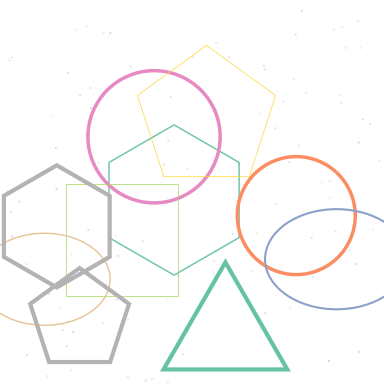[{"shape": "hexagon", "thickness": 1, "radius": 0.98, "center": [0.452, 0.48]}, {"shape": "triangle", "thickness": 3, "radius": 0.93, "center": [0.586, 0.133]}, {"shape": "circle", "thickness": 2.5, "radius": 0.77, "center": [0.77, 0.44]}, {"shape": "oval", "thickness": 1.5, "radius": 0.93, "center": [0.874, 0.327]}, {"shape": "circle", "thickness": 2.5, "radius": 0.86, "center": [0.4, 0.645]}, {"shape": "square", "thickness": 0.5, "radius": 0.73, "center": [0.317, 0.377]}, {"shape": "pentagon", "thickness": 0.5, "radius": 0.94, "center": [0.536, 0.694]}, {"shape": "oval", "thickness": 1, "radius": 0.85, "center": [0.115, 0.275]}, {"shape": "hexagon", "thickness": 3, "radius": 0.79, "center": [0.147, 0.412]}, {"shape": "pentagon", "thickness": 3, "radius": 0.67, "center": [0.207, 0.169]}]